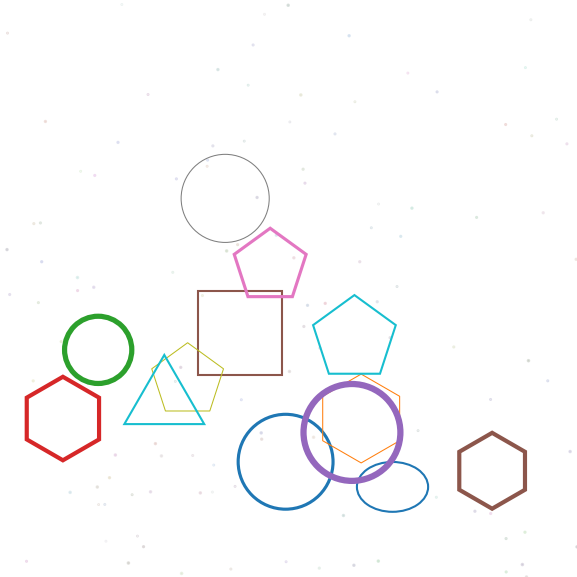[{"shape": "circle", "thickness": 1.5, "radius": 0.41, "center": [0.495, 0.2]}, {"shape": "oval", "thickness": 1, "radius": 0.31, "center": [0.68, 0.156]}, {"shape": "hexagon", "thickness": 0.5, "radius": 0.38, "center": [0.625, 0.274]}, {"shape": "circle", "thickness": 2.5, "radius": 0.29, "center": [0.17, 0.393]}, {"shape": "hexagon", "thickness": 2, "radius": 0.36, "center": [0.109, 0.274]}, {"shape": "circle", "thickness": 3, "radius": 0.42, "center": [0.609, 0.25]}, {"shape": "square", "thickness": 1, "radius": 0.37, "center": [0.416, 0.423]}, {"shape": "hexagon", "thickness": 2, "radius": 0.33, "center": [0.852, 0.184]}, {"shape": "pentagon", "thickness": 1.5, "radius": 0.33, "center": [0.468, 0.538]}, {"shape": "circle", "thickness": 0.5, "radius": 0.38, "center": [0.39, 0.656]}, {"shape": "pentagon", "thickness": 0.5, "radius": 0.33, "center": [0.325, 0.34]}, {"shape": "pentagon", "thickness": 1, "radius": 0.38, "center": [0.614, 0.413]}, {"shape": "triangle", "thickness": 1, "radius": 0.4, "center": [0.284, 0.305]}]